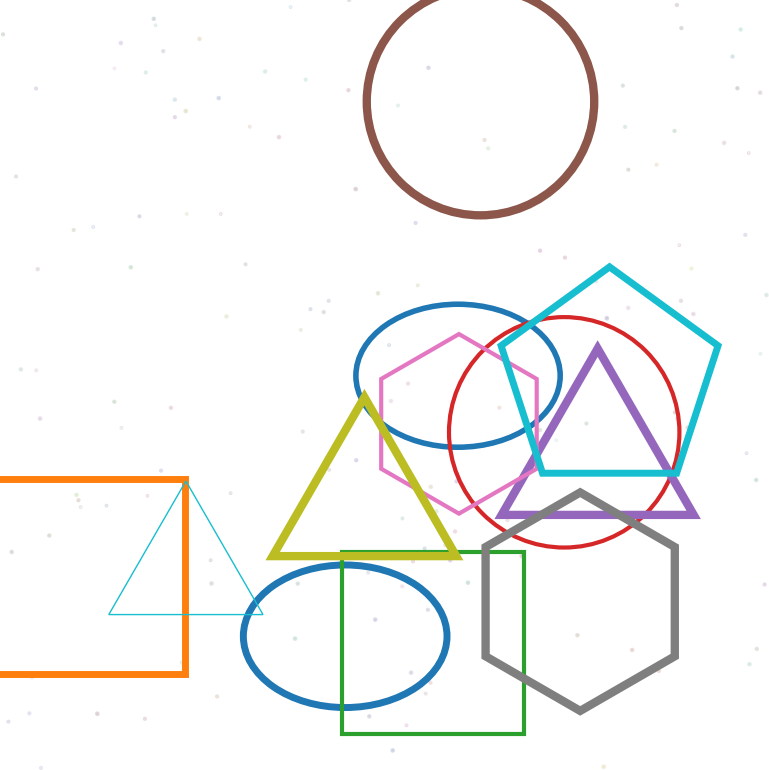[{"shape": "oval", "thickness": 2.5, "radius": 0.66, "center": [0.448, 0.174]}, {"shape": "oval", "thickness": 2, "radius": 0.66, "center": [0.595, 0.512]}, {"shape": "square", "thickness": 2.5, "radius": 0.63, "center": [0.114, 0.251]}, {"shape": "square", "thickness": 1.5, "radius": 0.59, "center": [0.562, 0.165]}, {"shape": "circle", "thickness": 1.5, "radius": 0.75, "center": [0.733, 0.439]}, {"shape": "triangle", "thickness": 3, "radius": 0.72, "center": [0.776, 0.403]}, {"shape": "circle", "thickness": 3, "radius": 0.74, "center": [0.624, 0.868]}, {"shape": "hexagon", "thickness": 1.5, "radius": 0.58, "center": [0.596, 0.45]}, {"shape": "hexagon", "thickness": 3, "radius": 0.71, "center": [0.753, 0.219]}, {"shape": "triangle", "thickness": 3, "radius": 0.69, "center": [0.473, 0.347]}, {"shape": "triangle", "thickness": 0.5, "radius": 0.58, "center": [0.241, 0.26]}, {"shape": "pentagon", "thickness": 2.5, "radius": 0.74, "center": [0.792, 0.505]}]